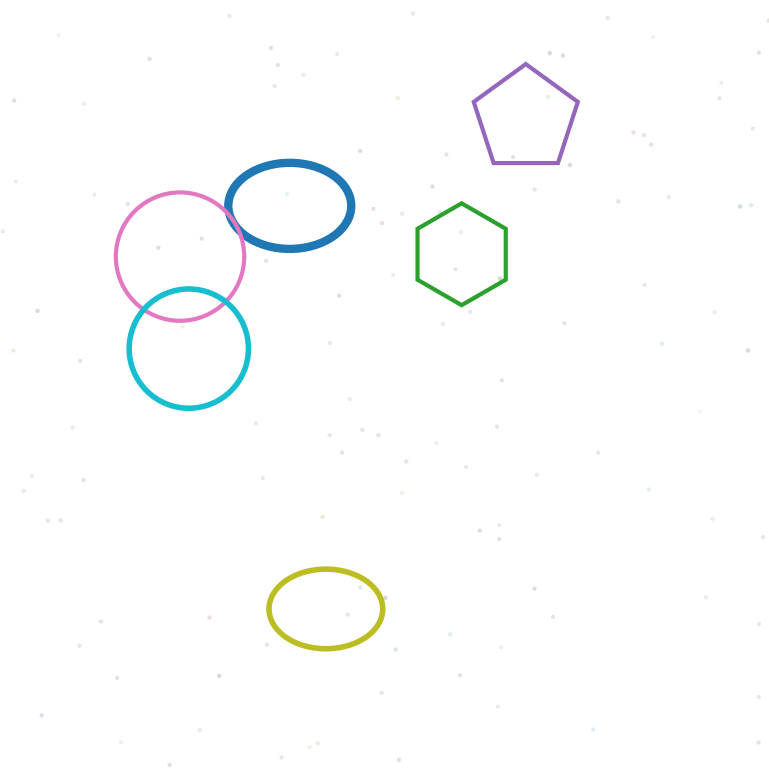[{"shape": "oval", "thickness": 3, "radius": 0.4, "center": [0.376, 0.733]}, {"shape": "hexagon", "thickness": 1.5, "radius": 0.33, "center": [0.6, 0.67]}, {"shape": "pentagon", "thickness": 1.5, "radius": 0.36, "center": [0.683, 0.846]}, {"shape": "circle", "thickness": 1.5, "radius": 0.42, "center": [0.234, 0.667]}, {"shape": "oval", "thickness": 2, "radius": 0.37, "center": [0.423, 0.209]}, {"shape": "circle", "thickness": 2, "radius": 0.39, "center": [0.245, 0.547]}]